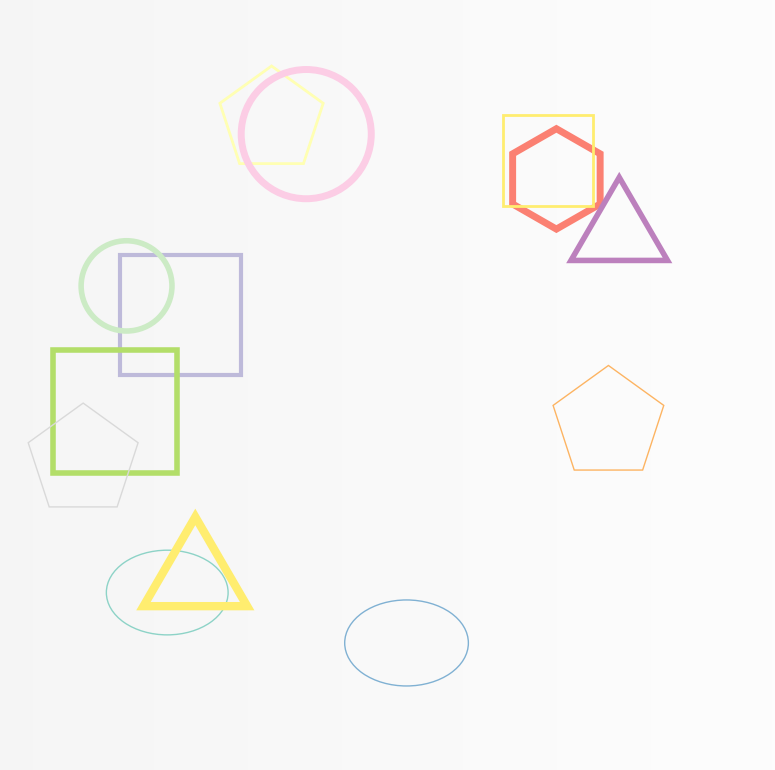[{"shape": "oval", "thickness": 0.5, "radius": 0.39, "center": [0.216, 0.23]}, {"shape": "pentagon", "thickness": 1, "radius": 0.35, "center": [0.35, 0.844]}, {"shape": "square", "thickness": 1.5, "radius": 0.39, "center": [0.233, 0.591]}, {"shape": "hexagon", "thickness": 2.5, "radius": 0.33, "center": [0.718, 0.768]}, {"shape": "oval", "thickness": 0.5, "radius": 0.4, "center": [0.525, 0.165]}, {"shape": "pentagon", "thickness": 0.5, "radius": 0.38, "center": [0.785, 0.45]}, {"shape": "square", "thickness": 2, "radius": 0.4, "center": [0.149, 0.466]}, {"shape": "circle", "thickness": 2.5, "radius": 0.42, "center": [0.395, 0.826]}, {"shape": "pentagon", "thickness": 0.5, "radius": 0.37, "center": [0.107, 0.402]}, {"shape": "triangle", "thickness": 2, "radius": 0.36, "center": [0.799, 0.698]}, {"shape": "circle", "thickness": 2, "radius": 0.29, "center": [0.163, 0.629]}, {"shape": "square", "thickness": 1, "radius": 0.29, "center": [0.707, 0.792]}, {"shape": "triangle", "thickness": 3, "radius": 0.39, "center": [0.252, 0.251]}]